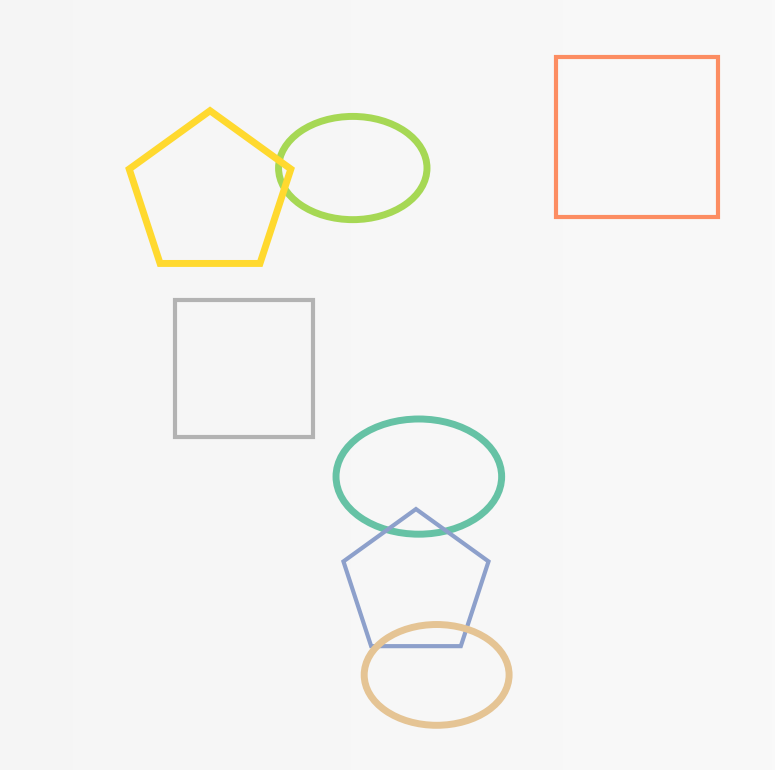[{"shape": "oval", "thickness": 2.5, "radius": 0.53, "center": [0.54, 0.381]}, {"shape": "square", "thickness": 1.5, "radius": 0.52, "center": [0.822, 0.822]}, {"shape": "pentagon", "thickness": 1.5, "radius": 0.49, "center": [0.537, 0.24]}, {"shape": "oval", "thickness": 2.5, "radius": 0.48, "center": [0.455, 0.782]}, {"shape": "pentagon", "thickness": 2.5, "radius": 0.55, "center": [0.271, 0.747]}, {"shape": "oval", "thickness": 2.5, "radius": 0.47, "center": [0.563, 0.124]}, {"shape": "square", "thickness": 1.5, "radius": 0.45, "center": [0.315, 0.521]}]